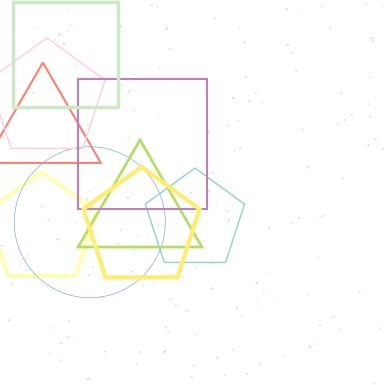[{"shape": "pentagon", "thickness": 1, "radius": 0.68, "center": [0.506, 0.428]}, {"shape": "pentagon", "thickness": 3, "radius": 0.75, "center": [0.109, 0.405]}, {"shape": "triangle", "thickness": 1.5, "radius": 0.87, "center": [0.111, 0.664]}, {"shape": "circle", "thickness": 0.5, "radius": 0.98, "center": [0.233, 0.423]}, {"shape": "triangle", "thickness": 2, "radius": 0.93, "center": [0.364, 0.451]}, {"shape": "pentagon", "thickness": 1, "radius": 0.79, "center": [0.122, 0.743]}, {"shape": "square", "thickness": 1.5, "radius": 0.84, "center": [0.369, 0.626]}, {"shape": "square", "thickness": 2.5, "radius": 0.68, "center": [0.171, 0.859]}, {"shape": "pentagon", "thickness": 3, "radius": 0.79, "center": [0.368, 0.408]}]